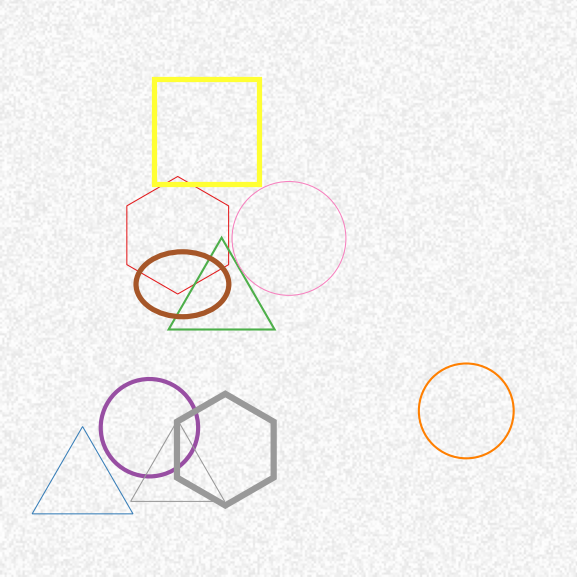[{"shape": "hexagon", "thickness": 0.5, "radius": 0.51, "center": [0.308, 0.592]}, {"shape": "triangle", "thickness": 0.5, "radius": 0.5, "center": [0.143, 0.16]}, {"shape": "triangle", "thickness": 1, "radius": 0.53, "center": [0.384, 0.482]}, {"shape": "circle", "thickness": 2, "radius": 0.42, "center": [0.259, 0.259]}, {"shape": "circle", "thickness": 1, "radius": 0.41, "center": [0.807, 0.288]}, {"shape": "square", "thickness": 2.5, "radius": 0.45, "center": [0.358, 0.771]}, {"shape": "oval", "thickness": 2.5, "radius": 0.4, "center": [0.316, 0.507]}, {"shape": "circle", "thickness": 0.5, "radius": 0.49, "center": [0.5, 0.586]}, {"shape": "triangle", "thickness": 0.5, "radius": 0.47, "center": [0.308, 0.178]}, {"shape": "hexagon", "thickness": 3, "radius": 0.48, "center": [0.39, 0.221]}]